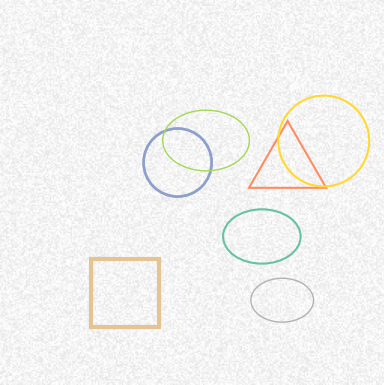[{"shape": "oval", "thickness": 1.5, "radius": 0.5, "center": [0.68, 0.386]}, {"shape": "triangle", "thickness": 1.5, "radius": 0.58, "center": [0.747, 0.57]}, {"shape": "circle", "thickness": 2, "radius": 0.44, "center": [0.461, 0.578]}, {"shape": "oval", "thickness": 1, "radius": 0.56, "center": [0.535, 0.635]}, {"shape": "circle", "thickness": 1.5, "radius": 0.59, "center": [0.841, 0.634]}, {"shape": "square", "thickness": 3, "radius": 0.44, "center": [0.324, 0.238]}, {"shape": "oval", "thickness": 1, "radius": 0.41, "center": [0.733, 0.22]}]